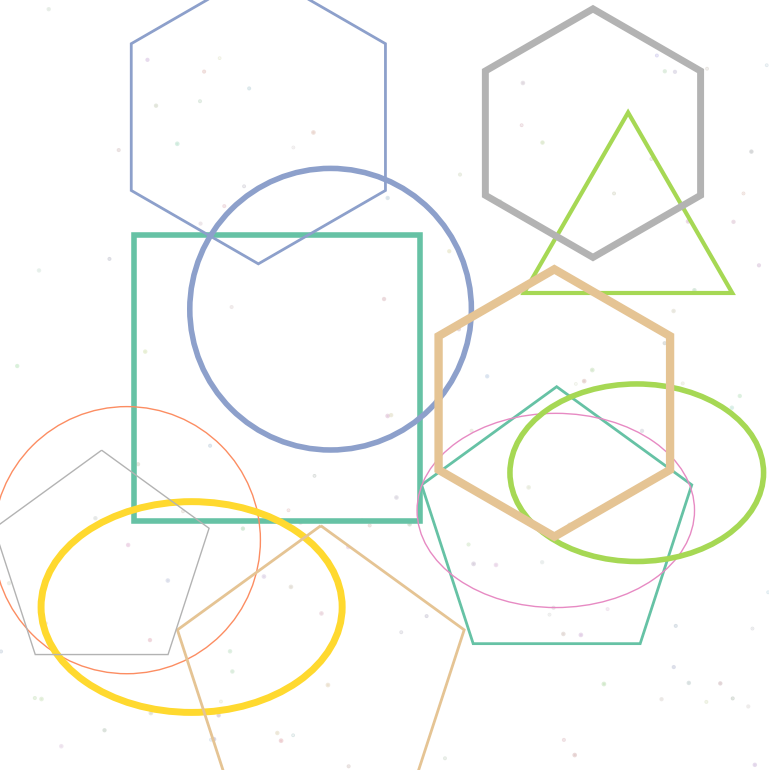[{"shape": "pentagon", "thickness": 1, "radius": 0.92, "center": [0.723, 0.313]}, {"shape": "square", "thickness": 2, "radius": 0.93, "center": [0.36, 0.509]}, {"shape": "circle", "thickness": 0.5, "radius": 0.87, "center": [0.165, 0.298]}, {"shape": "circle", "thickness": 2, "radius": 0.91, "center": [0.429, 0.598]}, {"shape": "hexagon", "thickness": 1, "radius": 0.95, "center": [0.336, 0.848]}, {"shape": "oval", "thickness": 0.5, "radius": 0.9, "center": [0.722, 0.337]}, {"shape": "oval", "thickness": 2, "radius": 0.82, "center": [0.827, 0.386]}, {"shape": "triangle", "thickness": 1.5, "radius": 0.78, "center": [0.816, 0.698]}, {"shape": "oval", "thickness": 2.5, "radius": 0.98, "center": [0.249, 0.212]}, {"shape": "pentagon", "thickness": 1, "radius": 0.98, "center": [0.417, 0.121]}, {"shape": "hexagon", "thickness": 3, "radius": 0.87, "center": [0.72, 0.477]}, {"shape": "pentagon", "thickness": 0.5, "radius": 0.73, "center": [0.132, 0.269]}, {"shape": "hexagon", "thickness": 2.5, "radius": 0.81, "center": [0.77, 0.827]}]